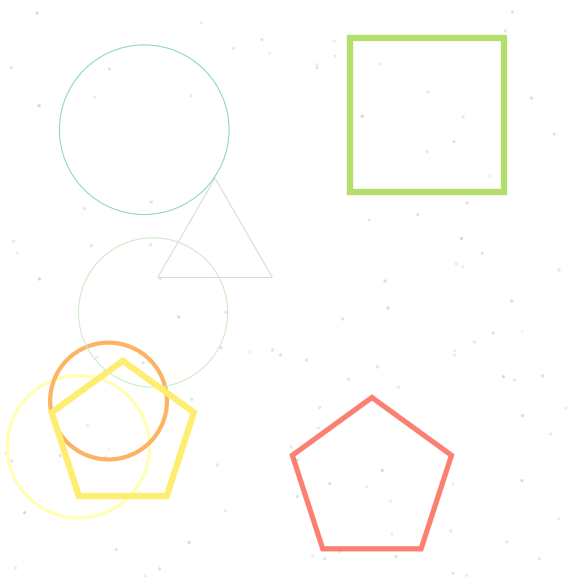[{"shape": "circle", "thickness": 0.5, "radius": 0.73, "center": [0.25, 0.775]}, {"shape": "circle", "thickness": 1.5, "radius": 0.62, "center": [0.136, 0.225]}, {"shape": "pentagon", "thickness": 2.5, "radius": 0.72, "center": [0.644, 0.166]}, {"shape": "circle", "thickness": 2, "radius": 0.51, "center": [0.188, 0.305]}, {"shape": "square", "thickness": 3, "radius": 0.67, "center": [0.739, 0.8]}, {"shape": "triangle", "thickness": 0.5, "radius": 0.57, "center": [0.372, 0.576]}, {"shape": "circle", "thickness": 0.5, "radius": 0.65, "center": [0.265, 0.458]}, {"shape": "pentagon", "thickness": 3, "radius": 0.65, "center": [0.213, 0.245]}]